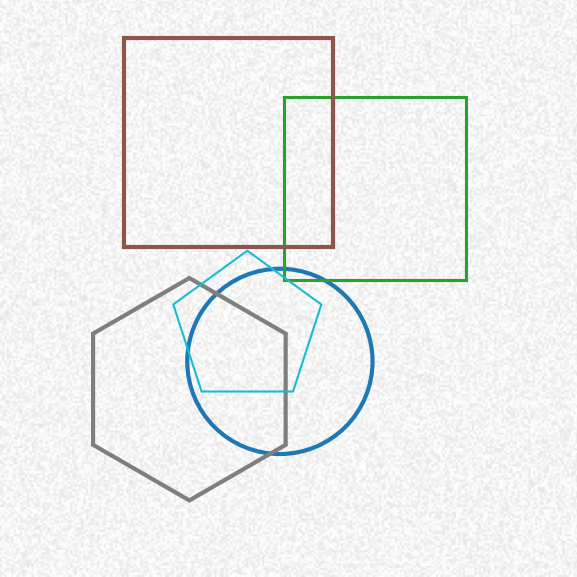[{"shape": "circle", "thickness": 2, "radius": 0.8, "center": [0.485, 0.373]}, {"shape": "square", "thickness": 1.5, "radius": 0.79, "center": [0.65, 0.673]}, {"shape": "square", "thickness": 2, "radius": 0.9, "center": [0.395, 0.752]}, {"shape": "hexagon", "thickness": 2, "radius": 0.96, "center": [0.328, 0.325]}, {"shape": "pentagon", "thickness": 1, "radius": 0.67, "center": [0.428, 0.43]}]